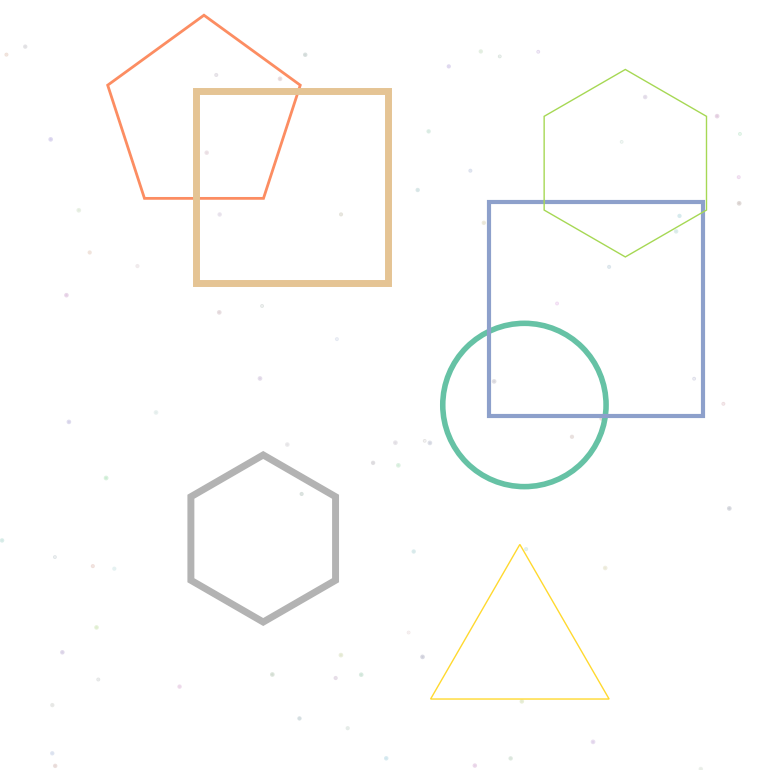[{"shape": "circle", "thickness": 2, "radius": 0.53, "center": [0.681, 0.474]}, {"shape": "pentagon", "thickness": 1, "radius": 0.66, "center": [0.265, 0.849]}, {"shape": "square", "thickness": 1.5, "radius": 0.7, "center": [0.774, 0.599]}, {"shape": "hexagon", "thickness": 0.5, "radius": 0.61, "center": [0.812, 0.788]}, {"shape": "triangle", "thickness": 0.5, "radius": 0.67, "center": [0.675, 0.159]}, {"shape": "square", "thickness": 2.5, "radius": 0.62, "center": [0.379, 0.757]}, {"shape": "hexagon", "thickness": 2.5, "radius": 0.54, "center": [0.342, 0.301]}]